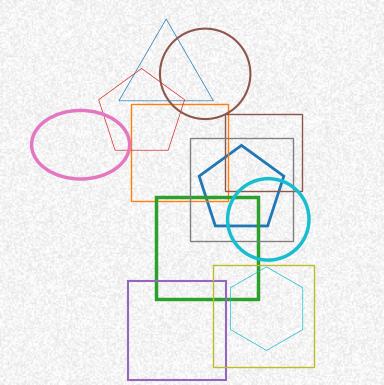[{"shape": "pentagon", "thickness": 2, "radius": 0.58, "center": [0.627, 0.507]}, {"shape": "triangle", "thickness": 0.5, "radius": 0.71, "center": [0.432, 0.809]}, {"shape": "square", "thickness": 1, "radius": 0.63, "center": [0.466, 0.604]}, {"shape": "square", "thickness": 2.5, "radius": 0.67, "center": [0.538, 0.356]}, {"shape": "pentagon", "thickness": 0.5, "radius": 0.59, "center": [0.368, 0.705]}, {"shape": "square", "thickness": 1.5, "radius": 0.64, "center": [0.459, 0.142]}, {"shape": "square", "thickness": 1, "radius": 0.5, "center": [0.685, 0.604]}, {"shape": "circle", "thickness": 1.5, "radius": 0.59, "center": [0.533, 0.808]}, {"shape": "oval", "thickness": 2.5, "radius": 0.64, "center": [0.209, 0.624]}, {"shape": "square", "thickness": 1, "radius": 0.67, "center": [0.628, 0.509]}, {"shape": "square", "thickness": 1, "radius": 0.66, "center": [0.685, 0.179]}, {"shape": "circle", "thickness": 2.5, "radius": 0.53, "center": [0.697, 0.43]}, {"shape": "hexagon", "thickness": 0.5, "radius": 0.54, "center": [0.692, 0.198]}]